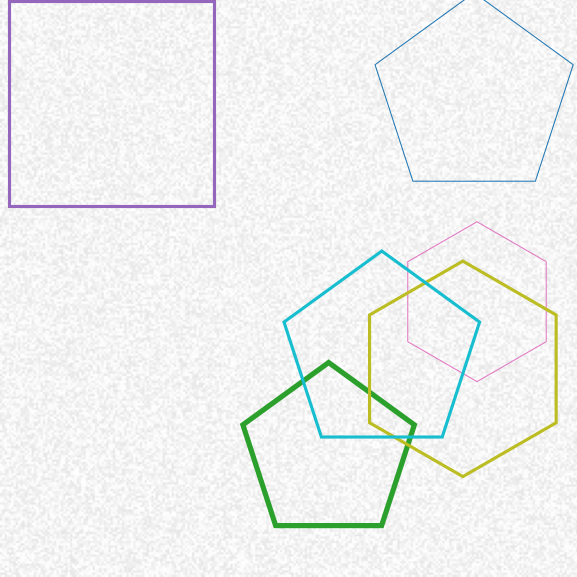[{"shape": "pentagon", "thickness": 0.5, "radius": 0.9, "center": [0.821, 0.831]}, {"shape": "pentagon", "thickness": 2.5, "radius": 0.78, "center": [0.569, 0.215]}, {"shape": "square", "thickness": 1.5, "radius": 0.89, "center": [0.192, 0.82]}, {"shape": "hexagon", "thickness": 0.5, "radius": 0.69, "center": [0.826, 0.477]}, {"shape": "hexagon", "thickness": 1.5, "radius": 0.93, "center": [0.801, 0.36]}, {"shape": "pentagon", "thickness": 1.5, "radius": 0.89, "center": [0.661, 0.386]}]